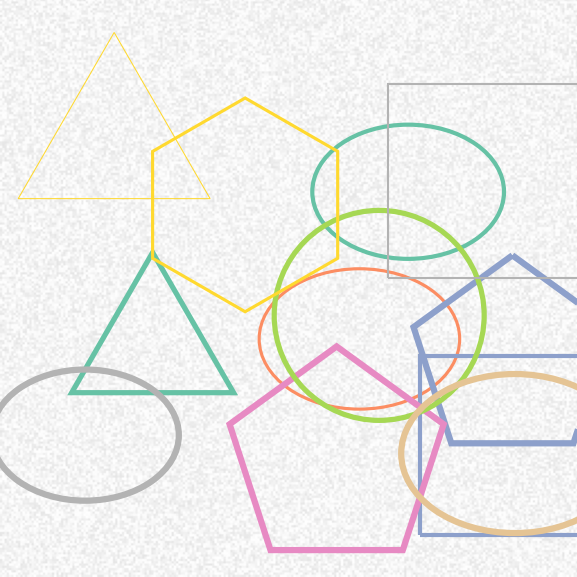[{"shape": "triangle", "thickness": 2.5, "radius": 0.81, "center": [0.264, 0.4]}, {"shape": "oval", "thickness": 2, "radius": 0.83, "center": [0.707, 0.667]}, {"shape": "oval", "thickness": 1.5, "radius": 0.87, "center": [0.622, 0.412]}, {"shape": "pentagon", "thickness": 3, "radius": 0.9, "center": [0.887, 0.377]}, {"shape": "square", "thickness": 2, "radius": 0.78, "center": [0.884, 0.228]}, {"shape": "pentagon", "thickness": 3, "radius": 0.97, "center": [0.583, 0.204]}, {"shape": "circle", "thickness": 2.5, "radius": 0.91, "center": [0.657, 0.453]}, {"shape": "triangle", "thickness": 0.5, "radius": 0.96, "center": [0.198, 0.751]}, {"shape": "hexagon", "thickness": 1.5, "radius": 0.93, "center": [0.424, 0.644]}, {"shape": "oval", "thickness": 3, "radius": 0.98, "center": [0.891, 0.214]}, {"shape": "oval", "thickness": 3, "radius": 0.81, "center": [0.147, 0.246]}, {"shape": "square", "thickness": 1, "radius": 0.84, "center": [0.841, 0.686]}]